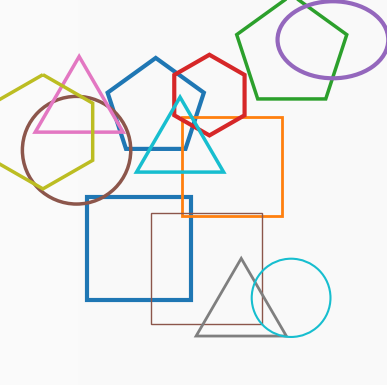[{"shape": "pentagon", "thickness": 3, "radius": 0.65, "center": [0.402, 0.719]}, {"shape": "square", "thickness": 3, "radius": 0.67, "center": [0.358, 0.355]}, {"shape": "square", "thickness": 2, "radius": 0.64, "center": [0.599, 0.567]}, {"shape": "pentagon", "thickness": 2.5, "radius": 0.75, "center": [0.753, 0.864]}, {"shape": "hexagon", "thickness": 3, "radius": 0.52, "center": [0.54, 0.753]}, {"shape": "oval", "thickness": 3, "radius": 0.71, "center": [0.859, 0.897]}, {"shape": "circle", "thickness": 2.5, "radius": 0.7, "center": [0.198, 0.61]}, {"shape": "square", "thickness": 1, "radius": 0.72, "center": [0.532, 0.302]}, {"shape": "triangle", "thickness": 2.5, "radius": 0.65, "center": [0.204, 0.722]}, {"shape": "triangle", "thickness": 2, "radius": 0.67, "center": [0.623, 0.194]}, {"shape": "hexagon", "thickness": 2.5, "radius": 0.74, "center": [0.111, 0.658]}, {"shape": "triangle", "thickness": 2.5, "radius": 0.65, "center": [0.465, 0.618]}, {"shape": "circle", "thickness": 1.5, "radius": 0.51, "center": [0.751, 0.226]}]